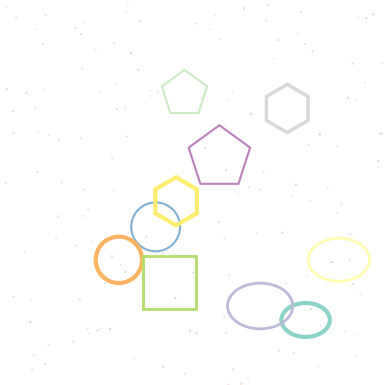[{"shape": "oval", "thickness": 3, "radius": 0.31, "center": [0.794, 0.169]}, {"shape": "oval", "thickness": 2, "radius": 0.4, "center": [0.88, 0.325]}, {"shape": "oval", "thickness": 2, "radius": 0.42, "center": [0.676, 0.205]}, {"shape": "circle", "thickness": 1.5, "radius": 0.32, "center": [0.404, 0.411]}, {"shape": "circle", "thickness": 3, "radius": 0.3, "center": [0.309, 0.325]}, {"shape": "square", "thickness": 2, "radius": 0.34, "center": [0.441, 0.267]}, {"shape": "hexagon", "thickness": 2.5, "radius": 0.31, "center": [0.746, 0.718]}, {"shape": "pentagon", "thickness": 1.5, "radius": 0.42, "center": [0.57, 0.591]}, {"shape": "pentagon", "thickness": 1.5, "radius": 0.31, "center": [0.479, 0.756]}, {"shape": "hexagon", "thickness": 3, "radius": 0.31, "center": [0.457, 0.477]}]